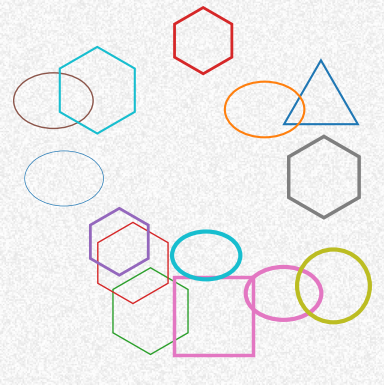[{"shape": "oval", "thickness": 0.5, "radius": 0.51, "center": [0.166, 0.536]}, {"shape": "triangle", "thickness": 1.5, "radius": 0.55, "center": [0.834, 0.733]}, {"shape": "oval", "thickness": 1.5, "radius": 0.52, "center": [0.687, 0.716]}, {"shape": "hexagon", "thickness": 1, "radius": 0.56, "center": [0.391, 0.192]}, {"shape": "hexagon", "thickness": 2, "radius": 0.43, "center": [0.528, 0.894]}, {"shape": "hexagon", "thickness": 1, "radius": 0.53, "center": [0.345, 0.317]}, {"shape": "hexagon", "thickness": 2, "radius": 0.43, "center": [0.31, 0.372]}, {"shape": "oval", "thickness": 1, "radius": 0.52, "center": [0.139, 0.739]}, {"shape": "oval", "thickness": 3, "radius": 0.49, "center": [0.736, 0.238]}, {"shape": "square", "thickness": 2.5, "radius": 0.51, "center": [0.554, 0.179]}, {"shape": "hexagon", "thickness": 2.5, "radius": 0.53, "center": [0.841, 0.54]}, {"shape": "circle", "thickness": 3, "radius": 0.47, "center": [0.866, 0.257]}, {"shape": "oval", "thickness": 3, "radius": 0.44, "center": [0.536, 0.337]}, {"shape": "hexagon", "thickness": 1.5, "radius": 0.56, "center": [0.253, 0.766]}]